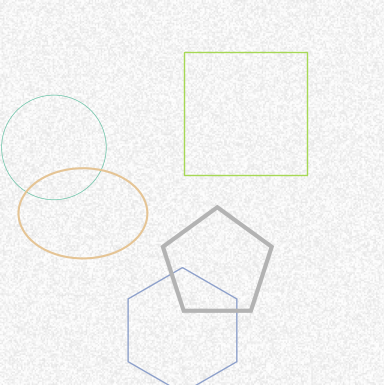[{"shape": "circle", "thickness": 0.5, "radius": 0.68, "center": [0.14, 0.617]}, {"shape": "hexagon", "thickness": 1, "radius": 0.81, "center": [0.474, 0.142]}, {"shape": "square", "thickness": 1, "radius": 0.8, "center": [0.638, 0.705]}, {"shape": "oval", "thickness": 1.5, "radius": 0.84, "center": [0.215, 0.446]}, {"shape": "pentagon", "thickness": 3, "radius": 0.74, "center": [0.564, 0.313]}]